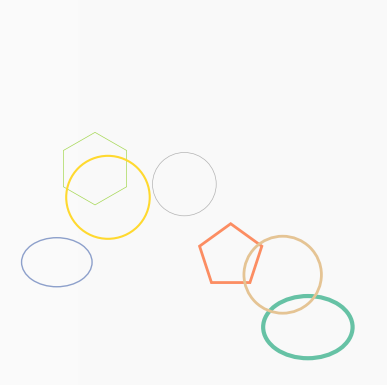[{"shape": "oval", "thickness": 3, "radius": 0.58, "center": [0.795, 0.15]}, {"shape": "pentagon", "thickness": 2, "radius": 0.42, "center": [0.595, 0.334]}, {"shape": "oval", "thickness": 1, "radius": 0.45, "center": [0.147, 0.319]}, {"shape": "hexagon", "thickness": 0.5, "radius": 0.47, "center": [0.245, 0.562]}, {"shape": "circle", "thickness": 1.5, "radius": 0.54, "center": [0.279, 0.487]}, {"shape": "circle", "thickness": 2, "radius": 0.5, "center": [0.729, 0.286]}, {"shape": "circle", "thickness": 0.5, "radius": 0.41, "center": [0.476, 0.522]}]